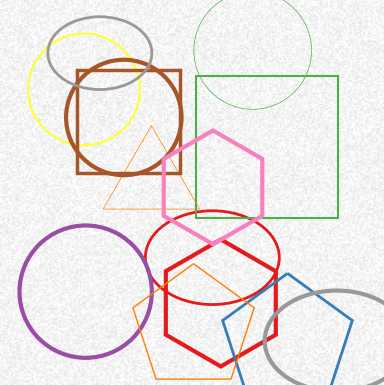[{"shape": "oval", "thickness": 2, "radius": 0.87, "center": [0.551, 0.331]}, {"shape": "hexagon", "thickness": 3, "radius": 0.82, "center": [0.574, 0.213]}, {"shape": "pentagon", "thickness": 2, "radius": 0.89, "center": [0.747, 0.113]}, {"shape": "circle", "thickness": 0.5, "radius": 0.76, "center": [0.656, 0.869]}, {"shape": "square", "thickness": 1.5, "radius": 0.92, "center": [0.694, 0.618]}, {"shape": "circle", "thickness": 3, "radius": 0.86, "center": [0.222, 0.242]}, {"shape": "triangle", "thickness": 0.5, "radius": 0.72, "center": [0.393, 0.529]}, {"shape": "pentagon", "thickness": 1, "radius": 0.83, "center": [0.503, 0.149]}, {"shape": "circle", "thickness": 1.5, "radius": 0.73, "center": [0.218, 0.768]}, {"shape": "square", "thickness": 2.5, "radius": 0.67, "center": [0.333, 0.684]}, {"shape": "circle", "thickness": 3, "radius": 0.75, "center": [0.322, 0.695]}, {"shape": "hexagon", "thickness": 3, "radius": 0.74, "center": [0.553, 0.513]}, {"shape": "oval", "thickness": 3, "radius": 0.94, "center": [0.875, 0.114]}, {"shape": "oval", "thickness": 2, "radius": 0.68, "center": [0.259, 0.862]}]